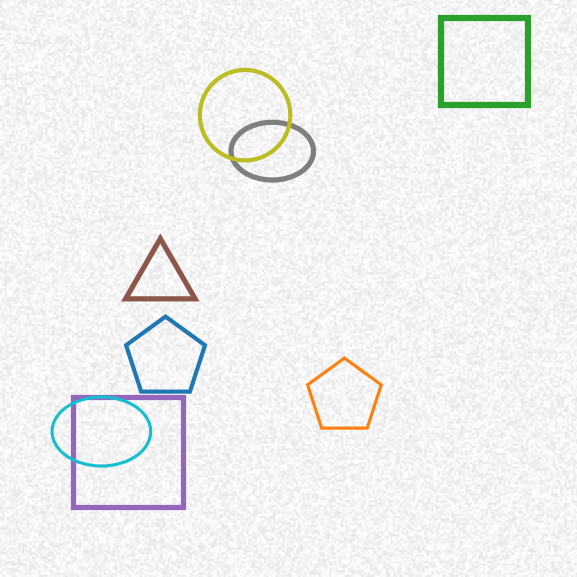[{"shape": "pentagon", "thickness": 2, "radius": 0.36, "center": [0.287, 0.379]}, {"shape": "pentagon", "thickness": 1.5, "radius": 0.34, "center": [0.596, 0.312]}, {"shape": "square", "thickness": 3, "radius": 0.37, "center": [0.839, 0.893]}, {"shape": "square", "thickness": 2.5, "radius": 0.47, "center": [0.222, 0.216]}, {"shape": "triangle", "thickness": 2.5, "radius": 0.35, "center": [0.278, 0.516]}, {"shape": "oval", "thickness": 2.5, "radius": 0.36, "center": [0.471, 0.737]}, {"shape": "circle", "thickness": 2, "radius": 0.39, "center": [0.424, 0.8]}, {"shape": "oval", "thickness": 1.5, "radius": 0.43, "center": [0.176, 0.252]}]